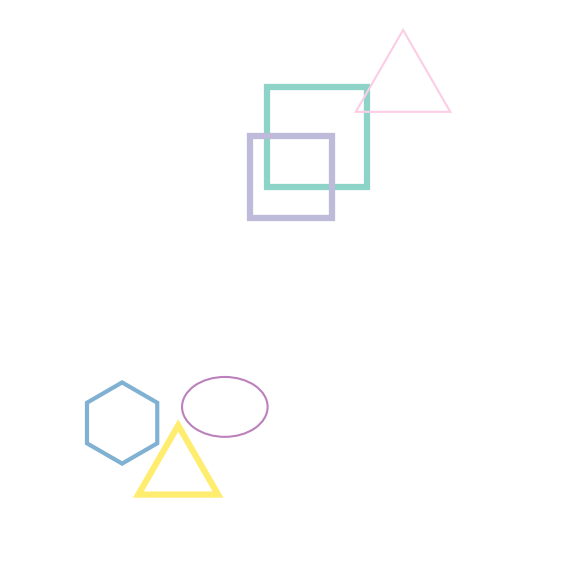[{"shape": "square", "thickness": 3, "radius": 0.43, "center": [0.549, 0.762]}, {"shape": "square", "thickness": 3, "radius": 0.36, "center": [0.504, 0.692]}, {"shape": "hexagon", "thickness": 2, "radius": 0.35, "center": [0.211, 0.267]}, {"shape": "triangle", "thickness": 1, "radius": 0.47, "center": [0.698, 0.853]}, {"shape": "oval", "thickness": 1, "radius": 0.37, "center": [0.389, 0.295]}, {"shape": "triangle", "thickness": 3, "radius": 0.4, "center": [0.309, 0.183]}]